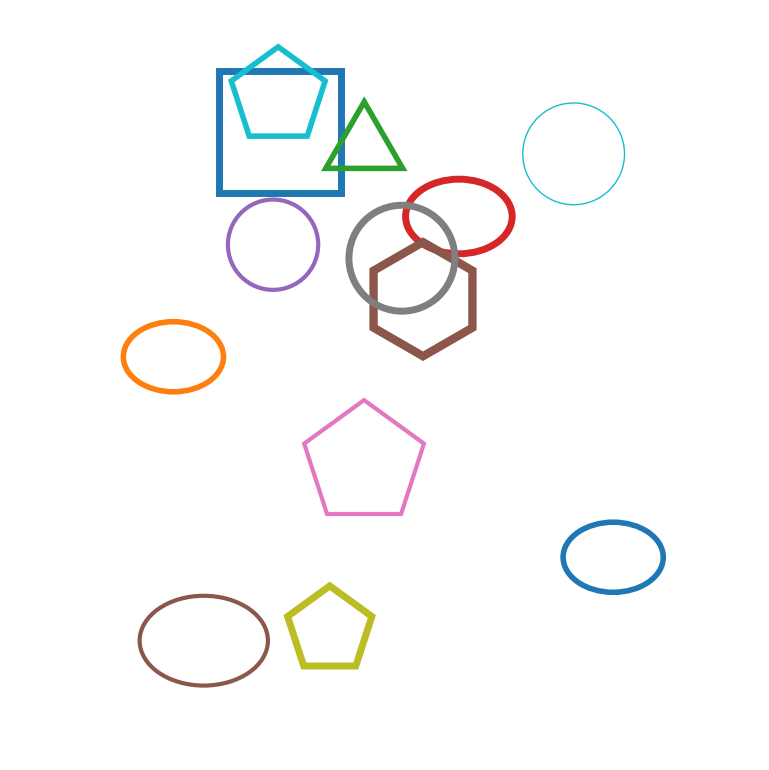[{"shape": "oval", "thickness": 2, "radius": 0.33, "center": [0.796, 0.276]}, {"shape": "square", "thickness": 2.5, "radius": 0.4, "center": [0.364, 0.828]}, {"shape": "oval", "thickness": 2, "radius": 0.33, "center": [0.225, 0.537]}, {"shape": "triangle", "thickness": 2, "radius": 0.29, "center": [0.473, 0.81]}, {"shape": "oval", "thickness": 2.5, "radius": 0.35, "center": [0.596, 0.719]}, {"shape": "circle", "thickness": 1.5, "radius": 0.29, "center": [0.355, 0.682]}, {"shape": "oval", "thickness": 1.5, "radius": 0.42, "center": [0.265, 0.168]}, {"shape": "hexagon", "thickness": 3, "radius": 0.37, "center": [0.549, 0.611]}, {"shape": "pentagon", "thickness": 1.5, "radius": 0.41, "center": [0.473, 0.399]}, {"shape": "circle", "thickness": 2.5, "radius": 0.34, "center": [0.522, 0.665]}, {"shape": "pentagon", "thickness": 2.5, "radius": 0.29, "center": [0.428, 0.182]}, {"shape": "circle", "thickness": 0.5, "radius": 0.33, "center": [0.745, 0.8]}, {"shape": "pentagon", "thickness": 2, "radius": 0.32, "center": [0.361, 0.875]}]